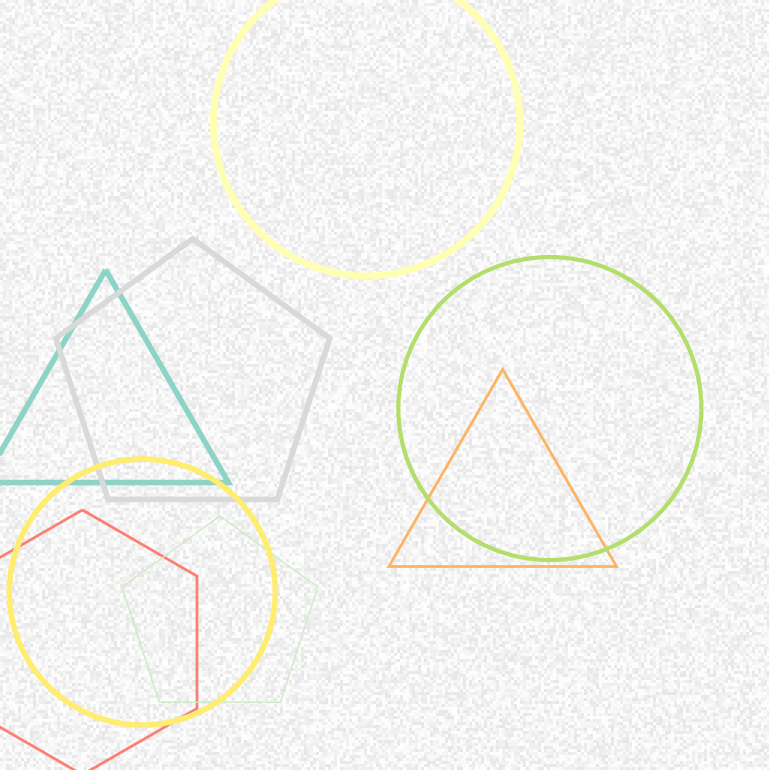[{"shape": "triangle", "thickness": 2, "radius": 0.92, "center": [0.137, 0.465]}, {"shape": "circle", "thickness": 2.5, "radius": 1.0, "center": [0.476, 0.841]}, {"shape": "hexagon", "thickness": 1, "radius": 0.86, "center": [0.107, 0.166]}, {"shape": "triangle", "thickness": 1, "radius": 0.85, "center": [0.653, 0.35]}, {"shape": "circle", "thickness": 1.5, "radius": 0.98, "center": [0.714, 0.469]}, {"shape": "pentagon", "thickness": 2, "radius": 0.94, "center": [0.25, 0.503]}, {"shape": "pentagon", "thickness": 0.5, "radius": 0.67, "center": [0.286, 0.196]}, {"shape": "circle", "thickness": 2, "radius": 0.86, "center": [0.185, 0.231]}]